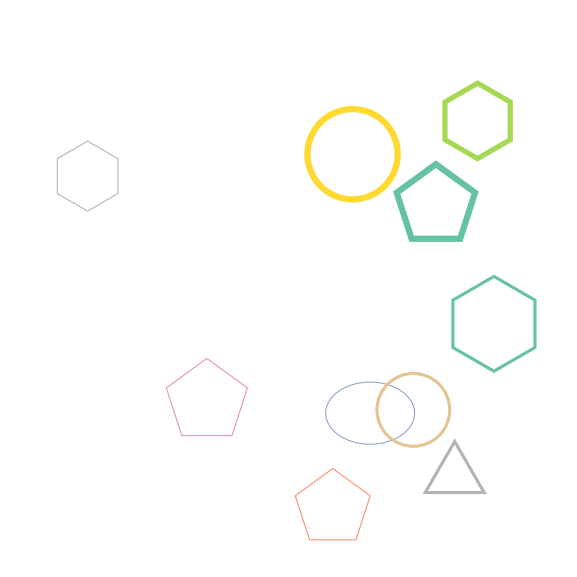[{"shape": "hexagon", "thickness": 1.5, "radius": 0.41, "center": [0.855, 0.438]}, {"shape": "pentagon", "thickness": 3, "radius": 0.36, "center": [0.755, 0.643]}, {"shape": "pentagon", "thickness": 0.5, "radius": 0.34, "center": [0.576, 0.12]}, {"shape": "oval", "thickness": 0.5, "radius": 0.38, "center": [0.641, 0.284]}, {"shape": "pentagon", "thickness": 0.5, "radius": 0.37, "center": [0.358, 0.305]}, {"shape": "hexagon", "thickness": 2.5, "radius": 0.33, "center": [0.827, 0.79]}, {"shape": "circle", "thickness": 3, "radius": 0.39, "center": [0.611, 0.732]}, {"shape": "circle", "thickness": 1.5, "radius": 0.31, "center": [0.716, 0.289]}, {"shape": "triangle", "thickness": 1.5, "radius": 0.29, "center": [0.787, 0.176]}, {"shape": "hexagon", "thickness": 0.5, "radius": 0.3, "center": [0.152, 0.694]}]